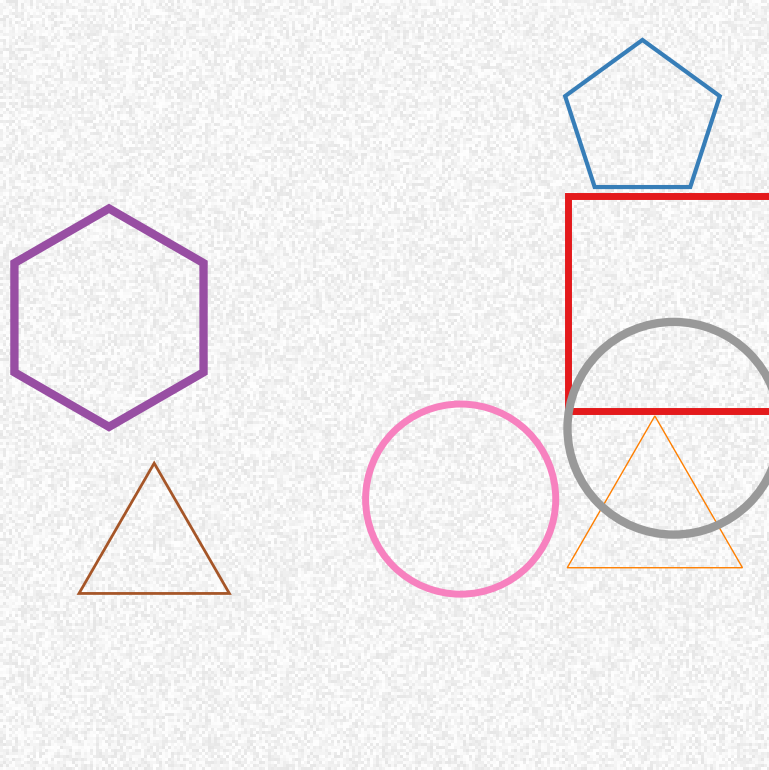[{"shape": "square", "thickness": 2.5, "radius": 0.7, "center": [0.878, 0.606]}, {"shape": "pentagon", "thickness": 1.5, "radius": 0.53, "center": [0.834, 0.843]}, {"shape": "hexagon", "thickness": 3, "radius": 0.71, "center": [0.142, 0.587]}, {"shape": "triangle", "thickness": 0.5, "radius": 0.66, "center": [0.85, 0.328]}, {"shape": "triangle", "thickness": 1, "radius": 0.56, "center": [0.2, 0.286]}, {"shape": "circle", "thickness": 2.5, "radius": 0.62, "center": [0.598, 0.352]}, {"shape": "circle", "thickness": 3, "radius": 0.69, "center": [0.875, 0.444]}]